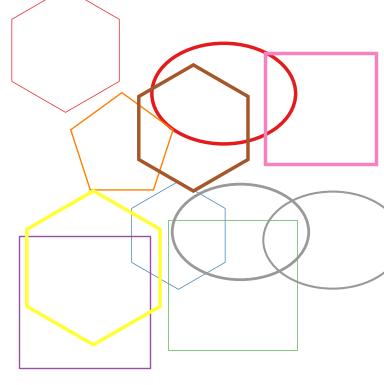[{"shape": "oval", "thickness": 2.5, "radius": 0.93, "center": [0.581, 0.757]}, {"shape": "hexagon", "thickness": 0.5, "radius": 0.81, "center": [0.17, 0.869]}, {"shape": "hexagon", "thickness": 0.5, "radius": 0.7, "center": [0.463, 0.389]}, {"shape": "square", "thickness": 0.5, "radius": 0.84, "center": [0.603, 0.26]}, {"shape": "square", "thickness": 1, "radius": 0.85, "center": [0.22, 0.215]}, {"shape": "pentagon", "thickness": 1, "radius": 0.7, "center": [0.317, 0.62]}, {"shape": "hexagon", "thickness": 2.5, "radius": 1.0, "center": [0.243, 0.304]}, {"shape": "hexagon", "thickness": 2.5, "radius": 0.82, "center": [0.502, 0.668]}, {"shape": "square", "thickness": 2.5, "radius": 0.72, "center": [0.832, 0.717]}, {"shape": "oval", "thickness": 2, "radius": 0.89, "center": [0.625, 0.398]}, {"shape": "oval", "thickness": 1.5, "radius": 0.9, "center": [0.864, 0.376]}]